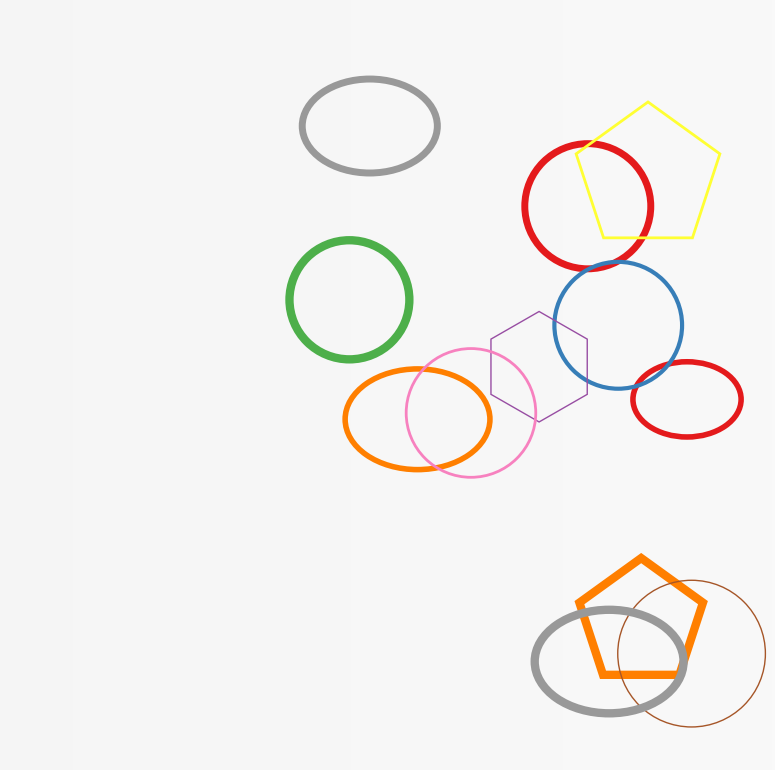[{"shape": "oval", "thickness": 2, "radius": 0.35, "center": [0.886, 0.481]}, {"shape": "circle", "thickness": 2.5, "radius": 0.41, "center": [0.758, 0.732]}, {"shape": "circle", "thickness": 1.5, "radius": 0.41, "center": [0.798, 0.578]}, {"shape": "circle", "thickness": 3, "radius": 0.39, "center": [0.451, 0.611]}, {"shape": "hexagon", "thickness": 0.5, "radius": 0.36, "center": [0.696, 0.524]}, {"shape": "pentagon", "thickness": 3, "radius": 0.42, "center": [0.827, 0.191]}, {"shape": "oval", "thickness": 2, "radius": 0.47, "center": [0.539, 0.455]}, {"shape": "pentagon", "thickness": 1, "radius": 0.49, "center": [0.836, 0.77]}, {"shape": "circle", "thickness": 0.5, "radius": 0.48, "center": [0.892, 0.151]}, {"shape": "circle", "thickness": 1, "radius": 0.42, "center": [0.608, 0.464]}, {"shape": "oval", "thickness": 2.5, "radius": 0.44, "center": [0.477, 0.836]}, {"shape": "oval", "thickness": 3, "radius": 0.48, "center": [0.786, 0.141]}]